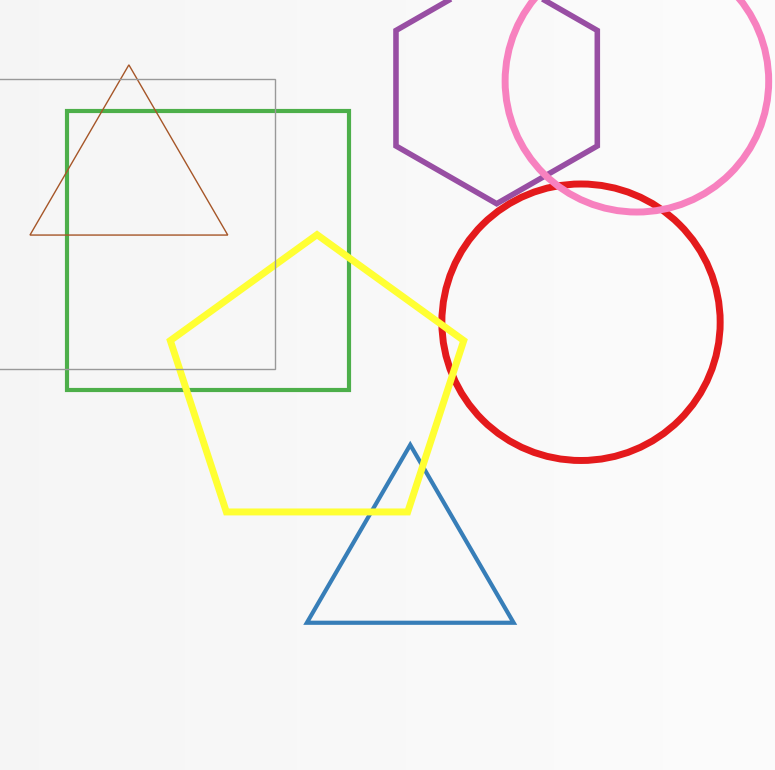[{"shape": "circle", "thickness": 2.5, "radius": 0.9, "center": [0.75, 0.582]}, {"shape": "triangle", "thickness": 1.5, "radius": 0.77, "center": [0.529, 0.268]}, {"shape": "square", "thickness": 1.5, "radius": 0.91, "center": [0.269, 0.675]}, {"shape": "hexagon", "thickness": 2, "radius": 0.75, "center": [0.641, 0.885]}, {"shape": "pentagon", "thickness": 2.5, "radius": 1.0, "center": [0.409, 0.496]}, {"shape": "triangle", "thickness": 0.5, "radius": 0.74, "center": [0.166, 0.768]}, {"shape": "circle", "thickness": 2.5, "radius": 0.85, "center": [0.822, 0.895]}, {"shape": "square", "thickness": 0.5, "radius": 0.94, "center": [0.167, 0.709]}]